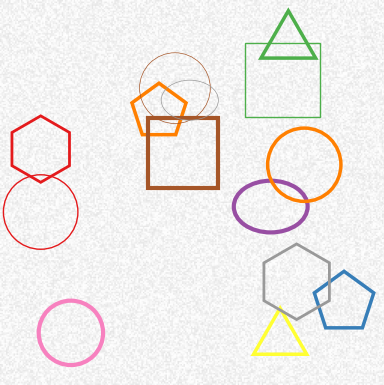[{"shape": "circle", "thickness": 1, "radius": 0.48, "center": [0.106, 0.449]}, {"shape": "hexagon", "thickness": 2, "radius": 0.43, "center": [0.106, 0.613]}, {"shape": "pentagon", "thickness": 2.5, "radius": 0.41, "center": [0.894, 0.214]}, {"shape": "square", "thickness": 1, "radius": 0.48, "center": [0.733, 0.792]}, {"shape": "triangle", "thickness": 2.5, "radius": 0.41, "center": [0.749, 0.89]}, {"shape": "oval", "thickness": 3, "radius": 0.48, "center": [0.703, 0.463]}, {"shape": "pentagon", "thickness": 2.5, "radius": 0.37, "center": [0.413, 0.71]}, {"shape": "circle", "thickness": 2.5, "radius": 0.48, "center": [0.79, 0.572]}, {"shape": "triangle", "thickness": 2.5, "radius": 0.4, "center": [0.728, 0.12]}, {"shape": "square", "thickness": 3, "radius": 0.45, "center": [0.475, 0.602]}, {"shape": "circle", "thickness": 0.5, "radius": 0.46, "center": [0.454, 0.771]}, {"shape": "circle", "thickness": 3, "radius": 0.42, "center": [0.184, 0.135]}, {"shape": "hexagon", "thickness": 2, "radius": 0.49, "center": [0.771, 0.268]}, {"shape": "oval", "thickness": 0.5, "radius": 0.37, "center": [0.493, 0.74]}]